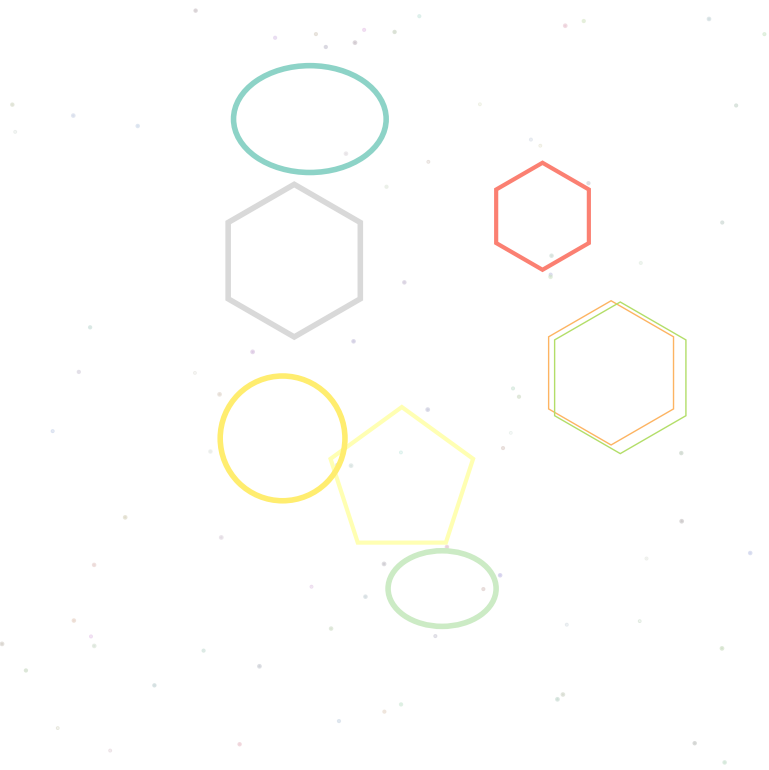[{"shape": "oval", "thickness": 2, "radius": 0.5, "center": [0.402, 0.845]}, {"shape": "pentagon", "thickness": 1.5, "radius": 0.49, "center": [0.522, 0.374]}, {"shape": "hexagon", "thickness": 1.5, "radius": 0.35, "center": [0.705, 0.719]}, {"shape": "hexagon", "thickness": 0.5, "radius": 0.47, "center": [0.794, 0.516]}, {"shape": "hexagon", "thickness": 0.5, "radius": 0.49, "center": [0.806, 0.509]}, {"shape": "hexagon", "thickness": 2, "radius": 0.5, "center": [0.382, 0.661]}, {"shape": "oval", "thickness": 2, "radius": 0.35, "center": [0.574, 0.236]}, {"shape": "circle", "thickness": 2, "radius": 0.41, "center": [0.367, 0.431]}]